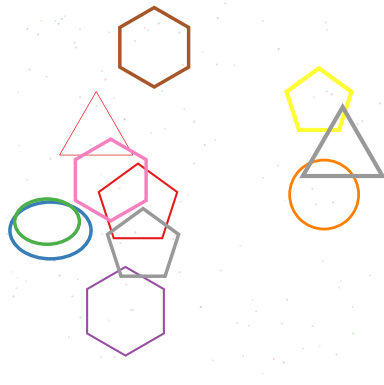[{"shape": "triangle", "thickness": 0.5, "radius": 0.55, "center": [0.25, 0.652]}, {"shape": "pentagon", "thickness": 1.5, "radius": 0.54, "center": [0.358, 0.468]}, {"shape": "oval", "thickness": 2.5, "radius": 0.53, "center": [0.131, 0.401]}, {"shape": "oval", "thickness": 2.5, "radius": 0.42, "center": [0.122, 0.424]}, {"shape": "hexagon", "thickness": 1.5, "radius": 0.58, "center": [0.326, 0.192]}, {"shape": "circle", "thickness": 2, "radius": 0.45, "center": [0.842, 0.495]}, {"shape": "pentagon", "thickness": 3, "radius": 0.44, "center": [0.829, 0.734]}, {"shape": "hexagon", "thickness": 2.5, "radius": 0.52, "center": [0.401, 0.877]}, {"shape": "hexagon", "thickness": 2.5, "radius": 0.53, "center": [0.288, 0.532]}, {"shape": "pentagon", "thickness": 2.5, "radius": 0.49, "center": [0.372, 0.361]}, {"shape": "triangle", "thickness": 3, "radius": 0.6, "center": [0.89, 0.602]}]